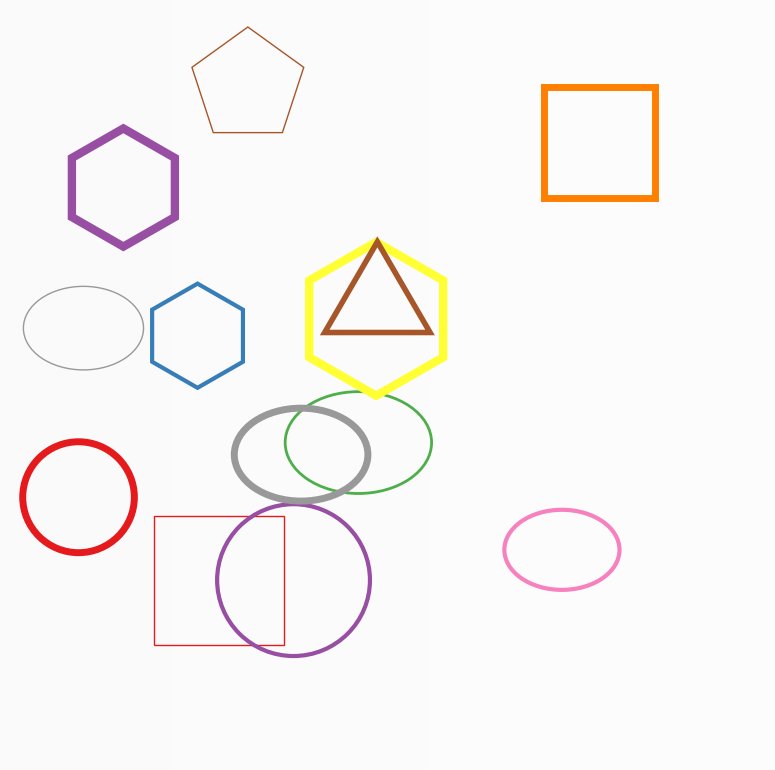[{"shape": "circle", "thickness": 2.5, "radius": 0.36, "center": [0.101, 0.354]}, {"shape": "square", "thickness": 0.5, "radius": 0.42, "center": [0.283, 0.246]}, {"shape": "hexagon", "thickness": 1.5, "radius": 0.34, "center": [0.255, 0.564]}, {"shape": "oval", "thickness": 1, "radius": 0.47, "center": [0.462, 0.425]}, {"shape": "circle", "thickness": 1.5, "radius": 0.49, "center": [0.379, 0.247]}, {"shape": "hexagon", "thickness": 3, "radius": 0.38, "center": [0.159, 0.756]}, {"shape": "square", "thickness": 2.5, "radius": 0.36, "center": [0.773, 0.815]}, {"shape": "hexagon", "thickness": 3, "radius": 0.5, "center": [0.485, 0.586]}, {"shape": "pentagon", "thickness": 0.5, "radius": 0.38, "center": [0.32, 0.889]}, {"shape": "triangle", "thickness": 2, "radius": 0.39, "center": [0.487, 0.607]}, {"shape": "oval", "thickness": 1.5, "radius": 0.37, "center": [0.725, 0.286]}, {"shape": "oval", "thickness": 0.5, "radius": 0.39, "center": [0.108, 0.574]}, {"shape": "oval", "thickness": 2.5, "radius": 0.43, "center": [0.389, 0.41]}]